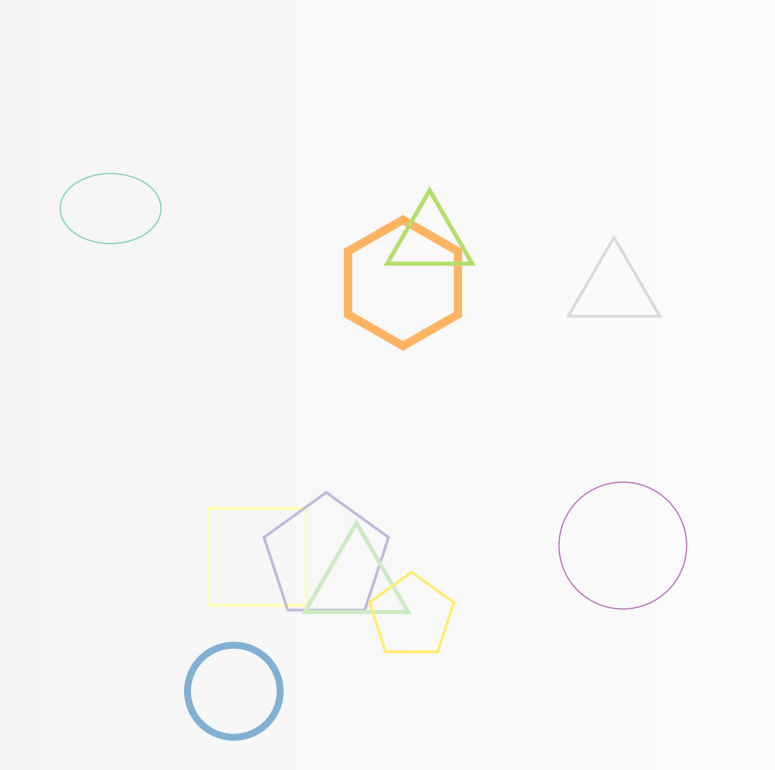[{"shape": "oval", "thickness": 0.5, "radius": 0.33, "center": [0.143, 0.729]}, {"shape": "square", "thickness": 1, "radius": 0.32, "center": [0.332, 0.277]}, {"shape": "pentagon", "thickness": 1, "radius": 0.42, "center": [0.421, 0.276]}, {"shape": "circle", "thickness": 2.5, "radius": 0.3, "center": [0.302, 0.102]}, {"shape": "hexagon", "thickness": 3, "radius": 0.41, "center": [0.52, 0.633]}, {"shape": "triangle", "thickness": 1.5, "radius": 0.32, "center": [0.554, 0.689]}, {"shape": "triangle", "thickness": 1, "radius": 0.34, "center": [0.792, 0.624]}, {"shape": "circle", "thickness": 0.5, "radius": 0.41, "center": [0.804, 0.291]}, {"shape": "triangle", "thickness": 1.5, "radius": 0.39, "center": [0.46, 0.244]}, {"shape": "pentagon", "thickness": 1, "radius": 0.29, "center": [0.531, 0.2]}]